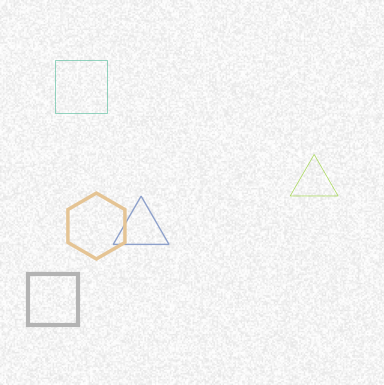[{"shape": "square", "thickness": 0.5, "radius": 0.34, "center": [0.211, 0.775]}, {"shape": "triangle", "thickness": 1, "radius": 0.42, "center": [0.367, 0.407]}, {"shape": "triangle", "thickness": 0.5, "radius": 0.36, "center": [0.816, 0.527]}, {"shape": "hexagon", "thickness": 2.5, "radius": 0.43, "center": [0.25, 0.413]}, {"shape": "square", "thickness": 3, "radius": 0.33, "center": [0.138, 0.222]}]